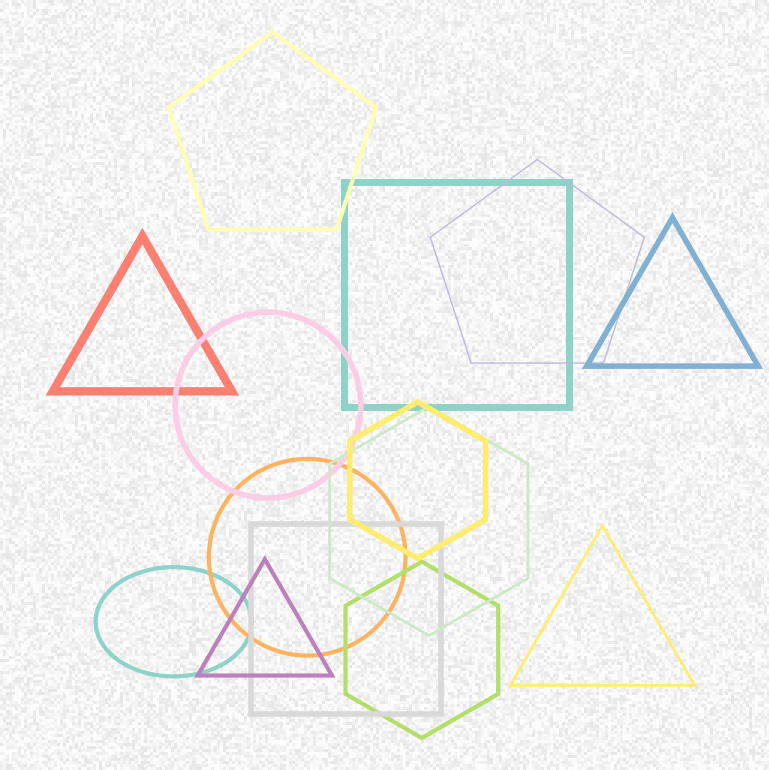[{"shape": "square", "thickness": 2.5, "radius": 0.73, "center": [0.593, 0.618]}, {"shape": "oval", "thickness": 1.5, "radius": 0.51, "center": [0.226, 0.193]}, {"shape": "pentagon", "thickness": 1.5, "radius": 0.71, "center": [0.354, 0.816]}, {"shape": "pentagon", "thickness": 0.5, "radius": 0.73, "center": [0.698, 0.647]}, {"shape": "triangle", "thickness": 3, "radius": 0.67, "center": [0.185, 0.559]}, {"shape": "triangle", "thickness": 2, "radius": 0.64, "center": [0.873, 0.589]}, {"shape": "circle", "thickness": 1.5, "radius": 0.64, "center": [0.399, 0.276]}, {"shape": "hexagon", "thickness": 1.5, "radius": 0.57, "center": [0.548, 0.156]}, {"shape": "circle", "thickness": 2, "radius": 0.6, "center": [0.348, 0.474]}, {"shape": "square", "thickness": 2, "radius": 0.62, "center": [0.449, 0.196]}, {"shape": "triangle", "thickness": 1.5, "radius": 0.5, "center": [0.344, 0.173]}, {"shape": "hexagon", "thickness": 1, "radius": 0.74, "center": [0.557, 0.323]}, {"shape": "triangle", "thickness": 1, "radius": 0.69, "center": [0.782, 0.179]}, {"shape": "hexagon", "thickness": 2, "radius": 0.51, "center": [0.542, 0.376]}]